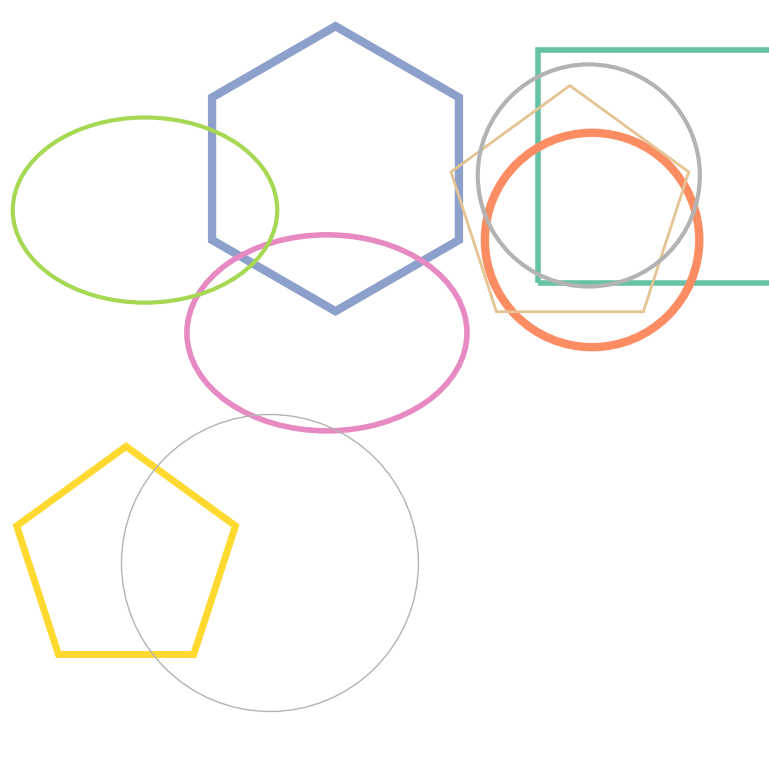[{"shape": "square", "thickness": 2, "radius": 0.76, "center": [0.851, 0.784]}, {"shape": "circle", "thickness": 3, "radius": 0.7, "center": [0.769, 0.688]}, {"shape": "hexagon", "thickness": 3, "radius": 0.93, "center": [0.436, 0.781]}, {"shape": "oval", "thickness": 2, "radius": 0.91, "center": [0.425, 0.568]}, {"shape": "oval", "thickness": 1.5, "radius": 0.86, "center": [0.188, 0.727]}, {"shape": "pentagon", "thickness": 2.5, "radius": 0.75, "center": [0.164, 0.271]}, {"shape": "pentagon", "thickness": 1, "radius": 0.81, "center": [0.74, 0.727]}, {"shape": "circle", "thickness": 0.5, "radius": 0.96, "center": [0.351, 0.269]}, {"shape": "circle", "thickness": 1.5, "radius": 0.72, "center": [0.765, 0.772]}]